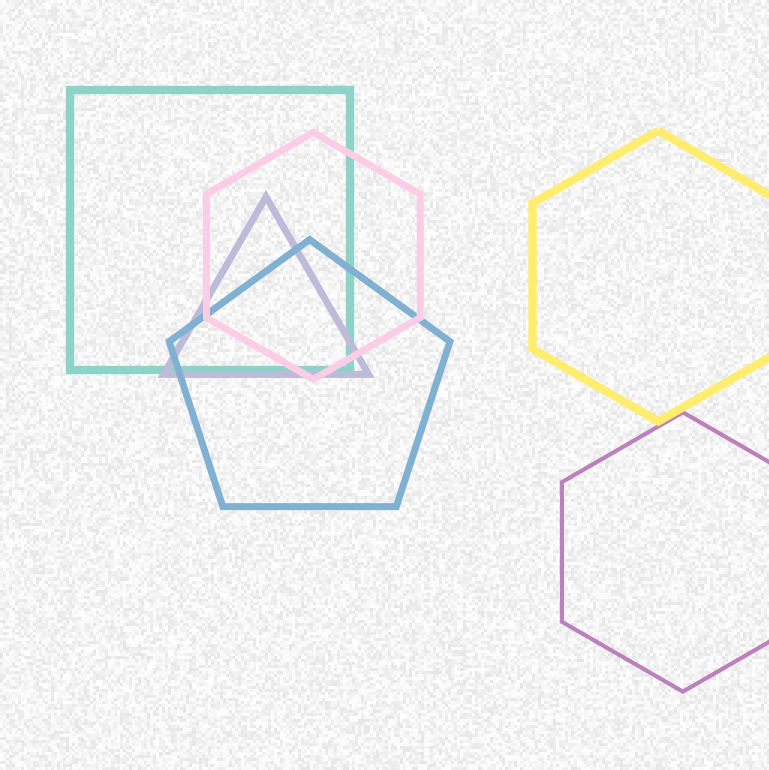[{"shape": "square", "thickness": 3, "radius": 0.91, "center": [0.272, 0.702]}, {"shape": "triangle", "thickness": 2.5, "radius": 0.77, "center": [0.346, 0.591]}, {"shape": "pentagon", "thickness": 2.5, "radius": 0.96, "center": [0.402, 0.497]}, {"shape": "hexagon", "thickness": 2.5, "radius": 0.8, "center": [0.407, 0.668]}, {"shape": "hexagon", "thickness": 1.5, "radius": 0.91, "center": [0.887, 0.283]}, {"shape": "hexagon", "thickness": 3, "radius": 0.94, "center": [0.855, 0.641]}]